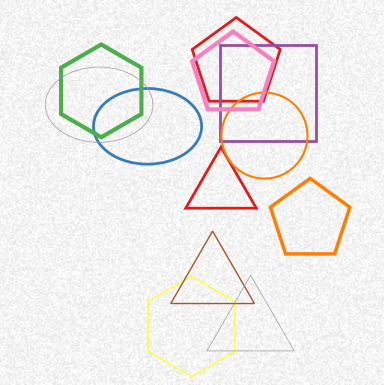[{"shape": "pentagon", "thickness": 2, "radius": 0.6, "center": [0.614, 0.834]}, {"shape": "triangle", "thickness": 2, "radius": 0.53, "center": [0.574, 0.512]}, {"shape": "oval", "thickness": 2, "radius": 0.7, "center": [0.383, 0.672]}, {"shape": "hexagon", "thickness": 3, "radius": 0.6, "center": [0.263, 0.764]}, {"shape": "square", "thickness": 2, "radius": 0.62, "center": [0.696, 0.758]}, {"shape": "circle", "thickness": 1.5, "radius": 0.56, "center": [0.687, 0.648]}, {"shape": "pentagon", "thickness": 2.5, "radius": 0.54, "center": [0.806, 0.428]}, {"shape": "hexagon", "thickness": 1, "radius": 0.65, "center": [0.498, 0.152]}, {"shape": "triangle", "thickness": 1, "radius": 0.63, "center": [0.552, 0.274]}, {"shape": "pentagon", "thickness": 3, "radius": 0.56, "center": [0.605, 0.806]}, {"shape": "oval", "thickness": 0.5, "radius": 0.7, "center": [0.257, 0.728]}, {"shape": "triangle", "thickness": 0.5, "radius": 0.66, "center": [0.651, 0.154]}]